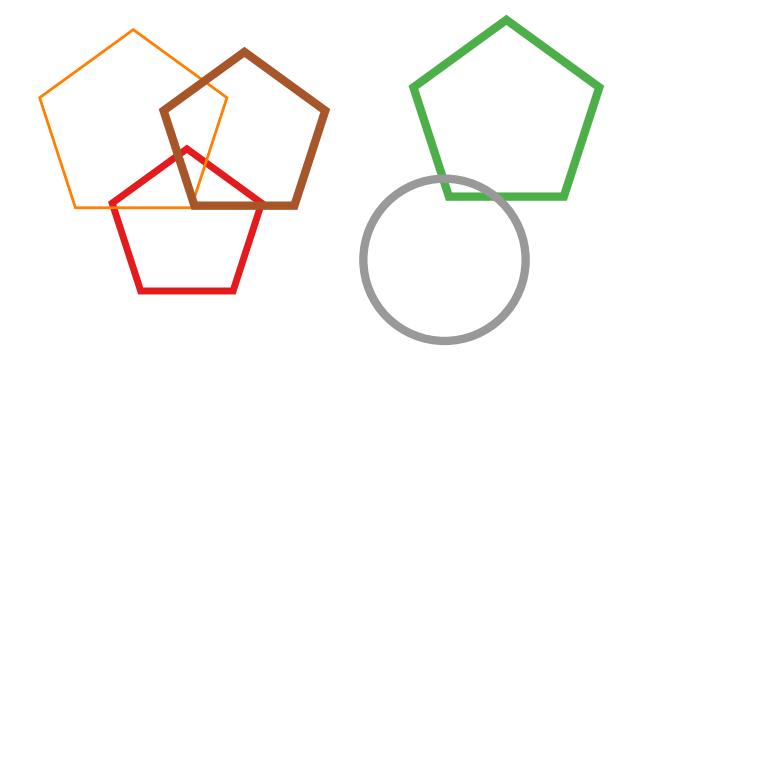[{"shape": "pentagon", "thickness": 2.5, "radius": 0.51, "center": [0.243, 0.705]}, {"shape": "pentagon", "thickness": 3, "radius": 0.63, "center": [0.658, 0.847]}, {"shape": "pentagon", "thickness": 1, "radius": 0.64, "center": [0.173, 0.834]}, {"shape": "pentagon", "thickness": 3, "radius": 0.55, "center": [0.317, 0.822]}, {"shape": "circle", "thickness": 3, "radius": 0.53, "center": [0.577, 0.663]}]